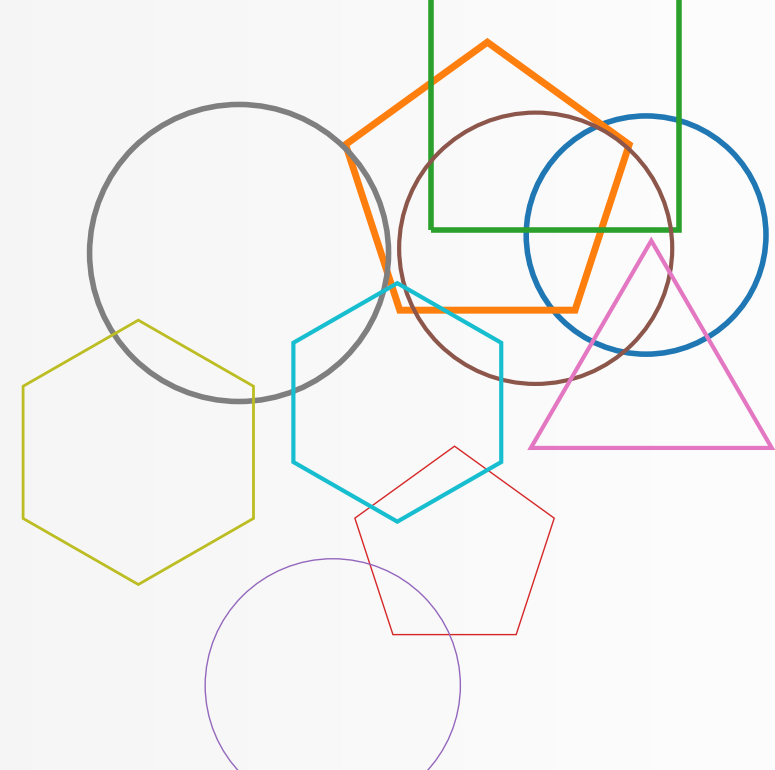[{"shape": "circle", "thickness": 2, "radius": 0.77, "center": [0.834, 0.695]}, {"shape": "pentagon", "thickness": 2.5, "radius": 0.96, "center": [0.629, 0.753]}, {"shape": "square", "thickness": 2, "radius": 0.8, "center": [0.716, 0.862]}, {"shape": "pentagon", "thickness": 0.5, "radius": 0.68, "center": [0.587, 0.285]}, {"shape": "circle", "thickness": 0.5, "radius": 0.82, "center": [0.429, 0.11]}, {"shape": "circle", "thickness": 1.5, "radius": 0.88, "center": [0.691, 0.678]}, {"shape": "triangle", "thickness": 1.5, "radius": 0.9, "center": [0.84, 0.508]}, {"shape": "circle", "thickness": 2, "radius": 0.96, "center": [0.308, 0.671]}, {"shape": "hexagon", "thickness": 1, "radius": 0.86, "center": [0.178, 0.413]}, {"shape": "hexagon", "thickness": 1.5, "radius": 0.77, "center": [0.513, 0.477]}]